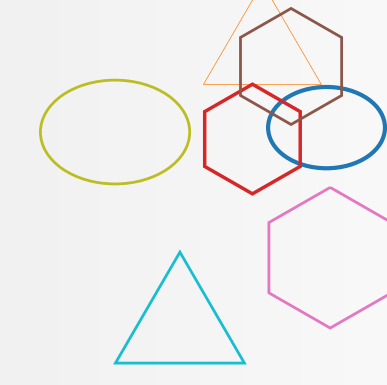[{"shape": "oval", "thickness": 3, "radius": 0.75, "center": [0.843, 0.669]}, {"shape": "triangle", "thickness": 0.5, "radius": 0.88, "center": [0.677, 0.868]}, {"shape": "hexagon", "thickness": 2.5, "radius": 0.71, "center": [0.651, 0.639]}, {"shape": "hexagon", "thickness": 2, "radius": 0.75, "center": [0.751, 0.827]}, {"shape": "hexagon", "thickness": 2, "radius": 0.91, "center": [0.852, 0.331]}, {"shape": "oval", "thickness": 2, "radius": 0.96, "center": [0.297, 0.657]}, {"shape": "triangle", "thickness": 2, "radius": 0.96, "center": [0.464, 0.153]}]